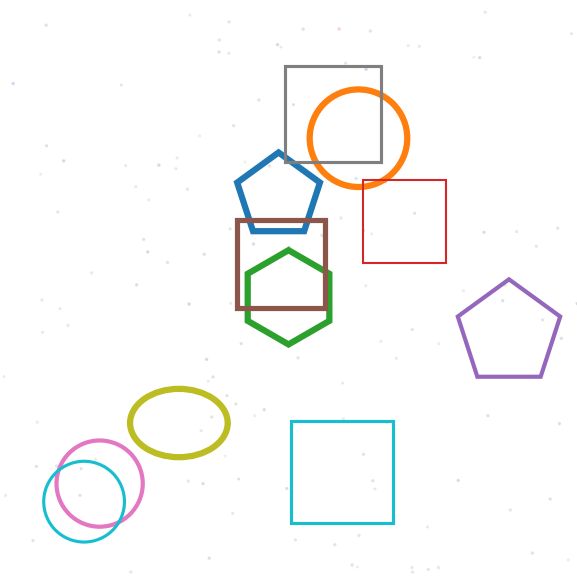[{"shape": "pentagon", "thickness": 3, "radius": 0.38, "center": [0.482, 0.66]}, {"shape": "circle", "thickness": 3, "radius": 0.42, "center": [0.621, 0.76]}, {"shape": "hexagon", "thickness": 3, "radius": 0.41, "center": [0.5, 0.484]}, {"shape": "square", "thickness": 1, "radius": 0.36, "center": [0.7, 0.616]}, {"shape": "pentagon", "thickness": 2, "radius": 0.47, "center": [0.881, 0.422]}, {"shape": "square", "thickness": 2.5, "radius": 0.38, "center": [0.487, 0.542]}, {"shape": "circle", "thickness": 2, "radius": 0.37, "center": [0.173, 0.162]}, {"shape": "square", "thickness": 1.5, "radius": 0.42, "center": [0.576, 0.801]}, {"shape": "oval", "thickness": 3, "radius": 0.42, "center": [0.31, 0.267]}, {"shape": "circle", "thickness": 1.5, "radius": 0.35, "center": [0.146, 0.13]}, {"shape": "square", "thickness": 1.5, "radius": 0.44, "center": [0.593, 0.181]}]